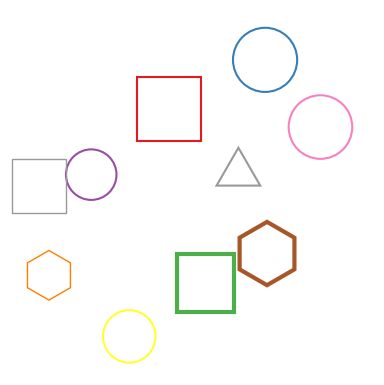[{"shape": "square", "thickness": 1.5, "radius": 0.42, "center": [0.438, 0.717]}, {"shape": "circle", "thickness": 1.5, "radius": 0.42, "center": [0.689, 0.845]}, {"shape": "square", "thickness": 3, "radius": 0.37, "center": [0.534, 0.265]}, {"shape": "circle", "thickness": 1.5, "radius": 0.33, "center": [0.237, 0.546]}, {"shape": "hexagon", "thickness": 1, "radius": 0.32, "center": [0.127, 0.285]}, {"shape": "circle", "thickness": 1.5, "radius": 0.34, "center": [0.336, 0.126]}, {"shape": "hexagon", "thickness": 3, "radius": 0.41, "center": [0.694, 0.341]}, {"shape": "circle", "thickness": 1.5, "radius": 0.41, "center": [0.832, 0.67]}, {"shape": "square", "thickness": 1, "radius": 0.35, "center": [0.101, 0.518]}, {"shape": "triangle", "thickness": 1.5, "radius": 0.33, "center": [0.619, 0.551]}]